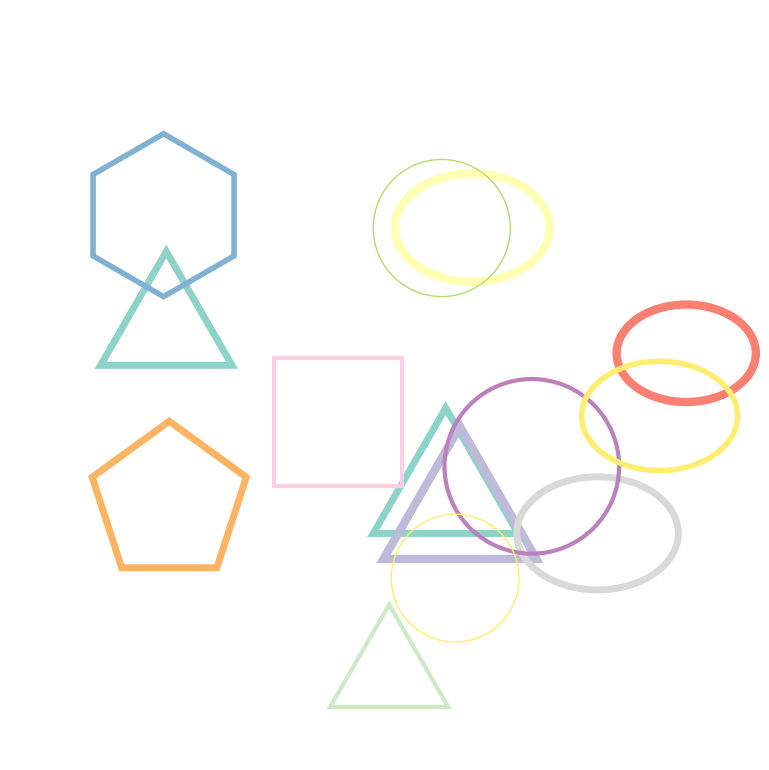[{"shape": "triangle", "thickness": 2.5, "radius": 0.49, "center": [0.216, 0.575]}, {"shape": "triangle", "thickness": 2.5, "radius": 0.54, "center": [0.579, 0.361]}, {"shape": "oval", "thickness": 3, "radius": 0.5, "center": [0.613, 0.704]}, {"shape": "triangle", "thickness": 3, "radius": 0.57, "center": [0.597, 0.331]}, {"shape": "oval", "thickness": 3, "radius": 0.45, "center": [0.891, 0.541]}, {"shape": "hexagon", "thickness": 2, "radius": 0.53, "center": [0.212, 0.721]}, {"shape": "pentagon", "thickness": 2.5, "radius": 0.53, "center": [0.22, 0.348]}, {"shape": "circle", "thickness": 0.5, "radius": 0.45, "center": [0.574, 0.704]}, {"shape": "square", "thickness": 1.5, "radius": 0.42, "center": [0.439, 0.451]}, {"shape": "oval", "thickness": 2.5, "radius": 0.52, "center": [0.776, 0.307]}, {"shape": "circle", "thickness": 1.5, "radius": 0.57, "center": [0.691, 0.394]}, {"shape": "triangle", "thickness": 1.5, "radius": 0.44, "center": [0.505, 0.126]}, {"shape": "oval", "thickness": 2, "radius": 0.51, "center": [0.857, 0.46]}, {"shape": "circle", "thickness": 0.5, "radius": 0.41, "center": [0.591, 0.249]}]